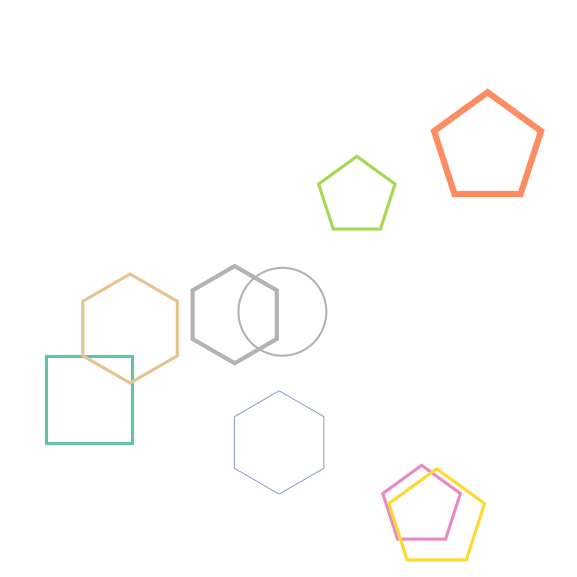[{"shape": "square", "thickness": 1.5, "radius": 0.37, "center": [0.154, 0.307]}, {"shape": "pentagon", "thickness": 3, "radius": 0.49, "center": [0.844, 0.742]}, {"shape": "hexagon", "thickness": 0.5, "radius": 0.45, "center": [0.483, 0.233]}, {"shape": "pentagon", "thickness": 1.5, "radius": 0.35, "center": [0.73, 0.123]}, {"shape": "pentagon", "thickness": 1.5, "radius": 0.35, "center": [0.618, 0.659]}, {"shape": "pentagon", "thickness": 1.5, "radius": 0.44, "center": [0.756, 0.1]}, {"shape": "hexagon", "thickness": 1.5, "radius": 0.47, "center": [0.225, 0.43]}, {"shape": "circle", "thickness": 1, "radius": 0.38, "center": [0.489, 0.459]}, {"shape": "hexagon", "thickness": 2, "radius": 0.42, "center": [0.406, 0.454]}]